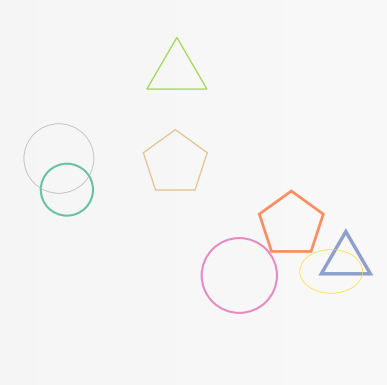[{"shape": "circle", "thickness": 1.5, "radius": 0.34, "center": [0.173, 0.507]}, {"shape": "pentagon", "thickness": 2, "radius": 0.43, "center": [0.752, 0.417]}, {"shape": "triangle", "thickness": 2.5, "radius": 0.37, "center": [0.893, 0.325]}, {"shape": "circle", "thickness": 1.5, "radius": 0.49, "center": [0.618, 0.284]}, {"shape": "triangle", "thickness": 1, "radius": 0.45, "center": [0.456, 0.813]}, {"shape": "oval", "thickness": 0.5, "radius": 0.41, "center": [0.855, 0.295]}, {"shape": "pentagon", "thickness": 1, "radius": 0.43, "center": [0.452, 0.577]}, {"shape": "circle", "thickness": 0.5, "radius": 0.45, "center": [0.152, 0.588]}]